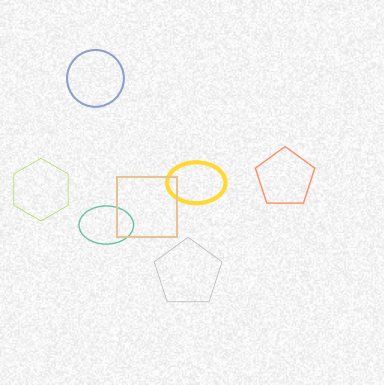[{"shape": "oval", "thickness": 1, "radius": 0.35, "center": [0.276, 0.416]}, {"shape": "pentagon", "thickness": 1, "radius": 0.41, "center": [0.741, 0.538]}, {"shape": "circle", "thickness": 1.5, "radius": 0.37, "center": [0.248, 0.796]}, {"shape": "hexagon", "thickness": 0.5, "radius": 0.41, "center": [0.106, 0.507]}, {"shape": "oval", "thickness": 3, "radius": 0.38, "center": [0.51, 0.525]}, {"shape": "square", "thickness": 1.5, "radius": 0.39, "center": [0.381, 0.462]}, {"shape": "pentagon", "thickness": 0.5, "radius": 0.46, "center": [0.489, 0.291]}]